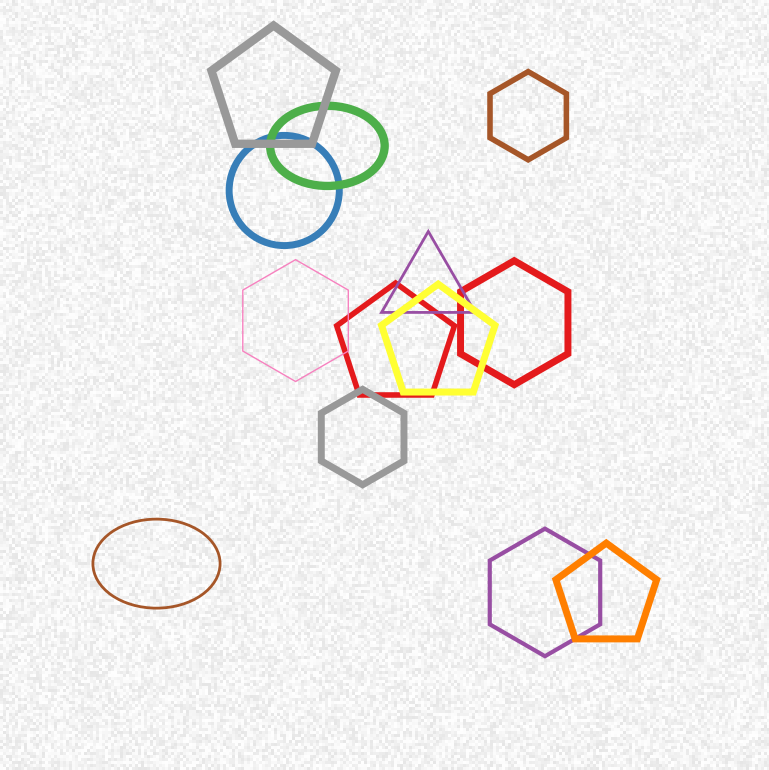[{"shape": "hexagon", "thickness": 2.5, "radius": 0.4, "center": [0.668, 0.581]}, {"shape": "pentagon", "thickness": 2, "radius": 0.4, "center": [0.514, 0.552]}, {"shape": "circle", "thickness": 2.5, "radius": 0.36, "center": [0.369, 0.753]}, {"shape": "oval", "thickness": 3, "radius": 0.37, "center": [0.425, 0.811]}, {"shape": "triangle", "thickness": 1, "radius": 0.35, "center": [0.556, 0.629]}, {"shape": "hexagon", "thickness": 1.5, "radius": 0.41, "center": [0.708, 0.231]}, {"shape": "pentagon", "thickness": 2.5, "radius": 0.34, "center": [0.787, 0.226]}, {"shape": "pentagon", "thickness": 2.5, "radius": 0.39, "center": [0.569, 0.554]}, {"shape": "hexagon", "thickness": 2, "radius": 0.29, "center": [0.686, 0.85]}, {"shape": "oval", "thickness": 1, "radius": 0.41, "center": [0.203, 0.268]}, {"shape": "hexagon", "thickness": 0.5, "radius": 0.4, "center": [0.384, 0.584]}, {"shape": "pentagon", "thickness": 3, "radius": 0.42, "center": [0.355, 0.882]}, {"shape": "hexagon", "thickness": 2.5, "radius": 0.31, "center": [0.471, 0.432]}]